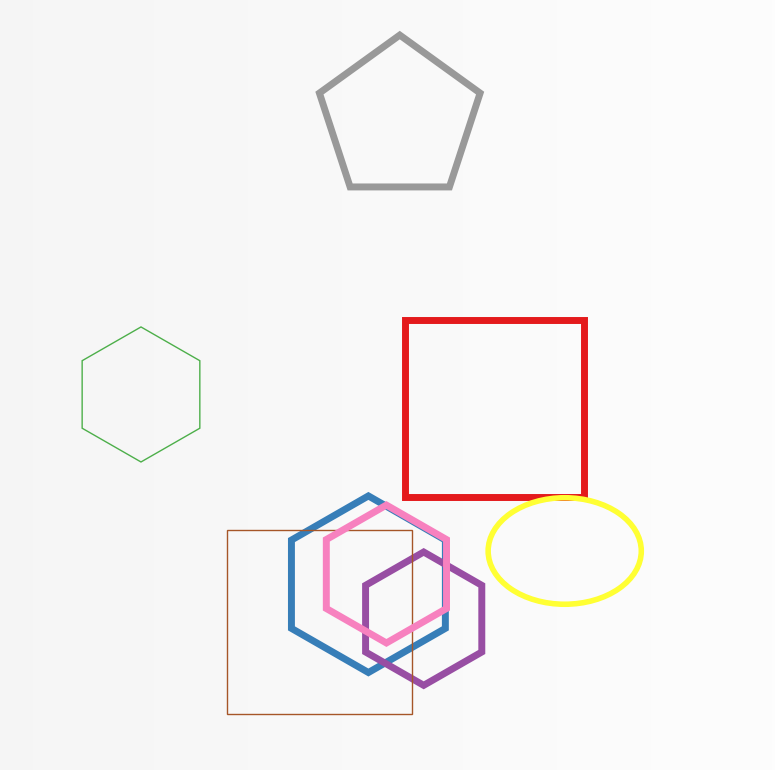[{"shape": "square", "thickness": 2.5, "radius": 0.58, "center": [0.638, 0.469]}, {"shape": "hexagon", "thickness": 2.5, "radius": 0.57, "center": [0.475, 0.241]}, {"shape": "hexagon", "thickness": 0.5, "radius": 0.44, "center": [0.182, 0.488]}, {"shape": "hexagon", "thickness": 2.5, "radius": 0.43, "center": [0.547, 0.197]}, {"shape": "oval", "thickness": 2, "radius": 0.49, "center": [0.729, 0.284]}, {"shape": "square", "thickness": 0.5, "radius": 0.6, "center": [0.412, 0.192]}, {"shape": "hexagon", "thickness": 2.5, "radius": 0.45, "center": [0.499, 0.255]}, {"shape": "pentagon", "thickness": 2.5, "radius": 0.55, "center": [0.516, 0.845]}]